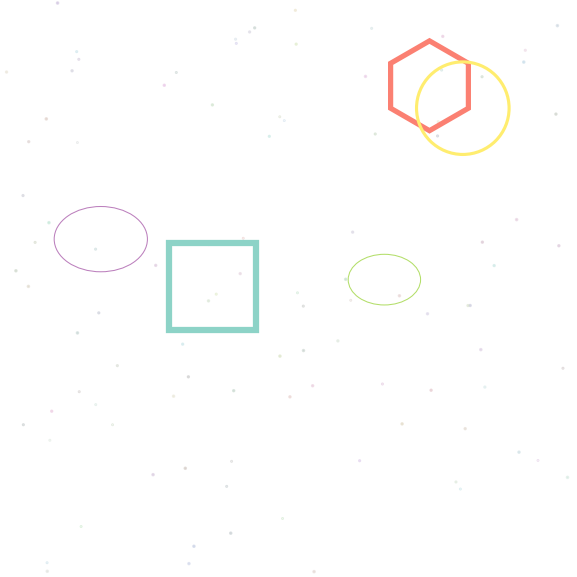[{"shape": "square", "thickness": 3, "radius": 0.38, "center": [0.368, 0.504]}, {"shape": "hexagon", "thickness": 2.5, "radius": 0.39, "center": [0.744, 0.851]}, {"shape": "oval", "thickness": 0.5, "radius": 0.31, "center": [0.666, 0.515]}, {"shape": "oval", "thickness": 0.5, "radius": 0.4, "center": [0.175, 0.585]}, {"shape": "circle", "thickness": 1.5, "radius": 0.4, "center": [0.801, 0.812]}]